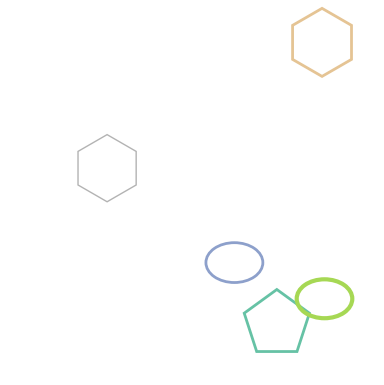[{"shape": "pentagon", "thickness": 2, "radius": 0.45, "center": [0.719, 0.159]}, {"shape": "oval", "thickness": 2, "radius": 0.37, "center": [0.609, 0.318]}, {"shape": "oval", "thickness": 3, "radius": 0.36, "center": [0.843, 0.224]}, {"shape": "hexagon", "thickness": 2, "radius": 0.44, "center": [0.836, 0.89]}, {"shape": "hexagon", "thickness": 1, "radius": 0.44, "center": [0.278, 0.563]}]